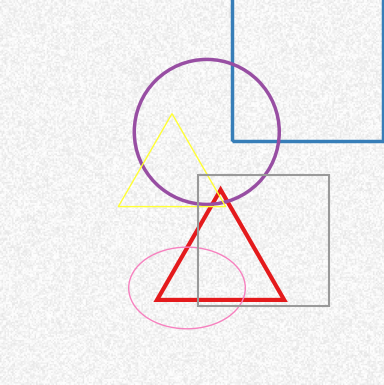[{"shape": "triangle", "thickness": 3, "radius": 0.95, "center": [0.573, 0.316]}, {"shape": "square", "thickness": 2.5, "radius": 0.98, "center": [0.799, 0.829]}, {"shape": "circle", "thickness": 2.5, "radius": 0.94, "center": [0.537, 0.657]}, {"shape": "triangle", "thickness": 1, "radius": 0.8, "center": [0.447, 0.544]}, {"shape": "oval", "thickness": 1, "radius": 0.76, "center": [0.486, 0.252]}, {"shape": "square", "thickness": 1.5, "radius": 0.85, "center": [0.684, 0.375]}]